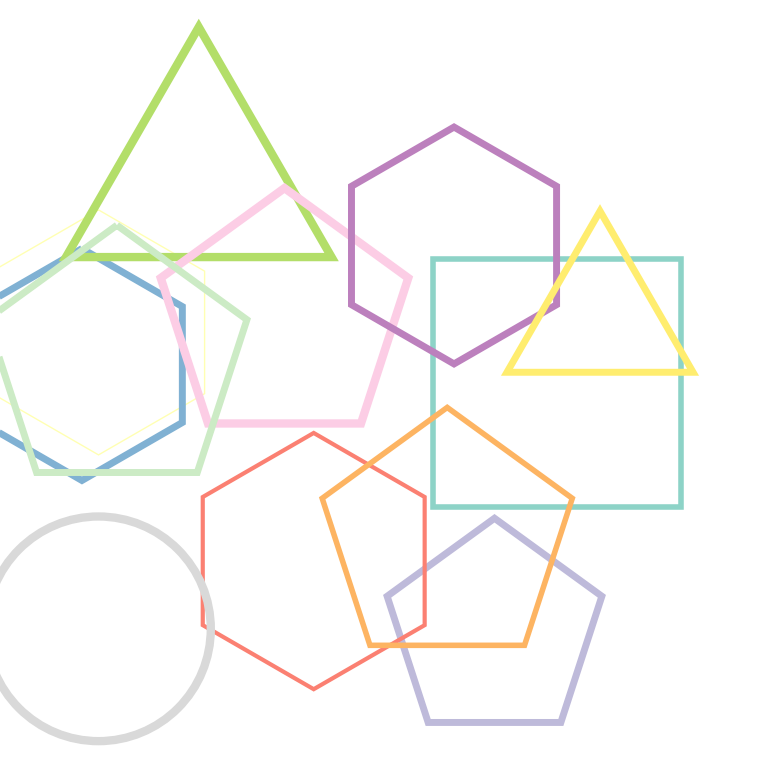[{"shape": "square", "thickness": 2, "radius": 0.81, "center": [0.724, 0.503]}, {"shape": "hexagon", "thickness": 0.5, "radius": 0.8, "center": [0.128, 0.568]}, {"shape": "pentagon", "thickness": 2.5, "radius": 0.73, "center": [0.642, 0.18]}, {"shape": "hexagon", "thickness": 1.5, "radius": 0.83, "center": [0.407, 0.271]}, {"shape": "hexagon", "thickness": 2.5, "radius": 0.75, "center": [0.106, 0.527]}, {"shape": "pentagon", "thickness": 2, "radius": 0.85, "center": [0.581, 0.3]}, {"shape": "triangle", "thickness": 3, "radius": 1.0, "center": [0.258, 0.766]}, {"shape": "pentagon", "thickness": 3, "radius": 0.84, "center": [0.369, 0.587]}, {"shape": "circle", "thickness": 3, "radius": 0.73, "center": [0.128, 0.183]}, {"shape": "hexagon", "thickness": 2.5, "radius": 0.77, "center": [0.59, 0.681]}, {"shape": "pentagon", "thickness": 2.5, "radius": 0.89, "center": [0.152, 0.53]}, {"shape": "triangle", "thickness": 2.5, "radius": 0.7, "center": [0.779, 0.586]}]